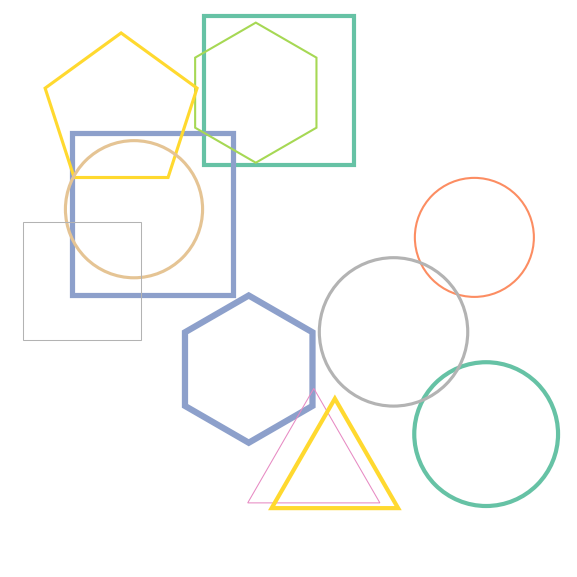[{"shape": "square", "thickness": 2, "radius": 0.65, "center": [0.483, 0.842]}, {"shape": "circle", "thickness": 2, "radius": 0.62, "center": [0.842, 0.247]}, {"shape": "circle", "thickness": 1, "radius": 0.52, "center": [0.821, 0.588]}, {"shape": "square", "thickness": 2.5, "radius": 0.7, "center": [0.263, 0.629]}, {"shape": "hexagon", "thickness": 3, "radius": 0.64, "center": [0.431, 0.36]}, {"shape": "triangle", "thickness": 0.5, "radius": 0.66, "center": [0.543, 0.194]}, {"shape": "hexagon", "thickness": 1, "radius": 0.61, "center": [0.443, 0.839]}, {"shape": "pentagon", "thickness": 1.5, "radius": 0.69, "center": [0.21, 0.804]}, {"shape": "triangle", "thickness": 2, "radius": 0.63, "center": [0.58, 0.182]}, {"shape": "circle", "thickness": 1.5, "radius": 0.59, "center": [0.232, 0.637]}, {"shape": "square", "thickness": 0.5, "radius": 0.51, "center": [0.141, 0.512]}, {"shape": "circle", "thickness": 1.5, "radius": 0.64, "center": [0.681, 0.424]}]